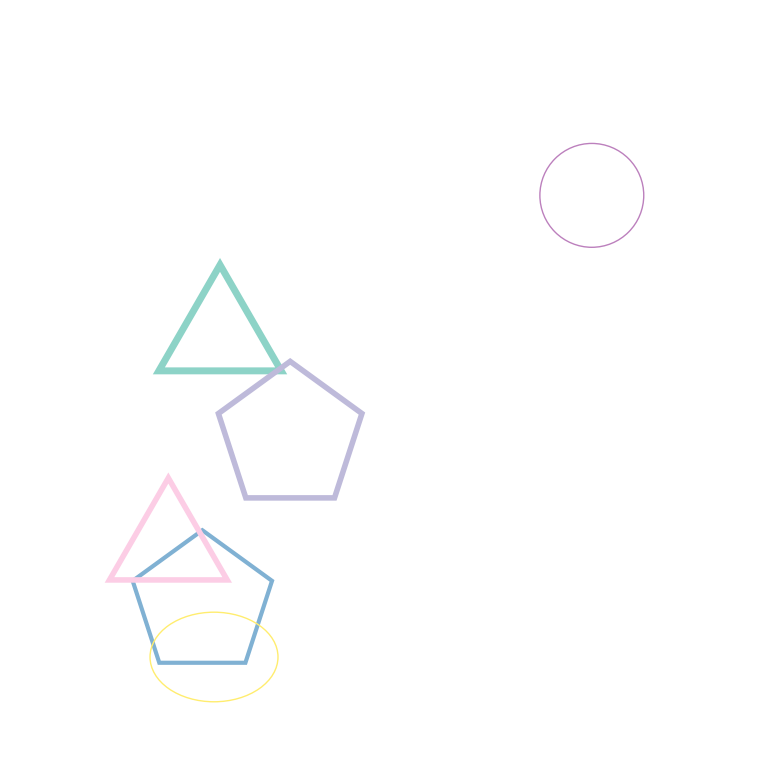[{"shape": "triangle", "thickness": 2.5, "radius": 0.46, "center": [0.286, 0.564]}, {"shape": "pentagon", "thickness": 2, "radius": 0.49, "center": [0.377, 0.433]}, {"shape": "pentagon", "thickness": 1.5, "radius": 0.48, "center": [0.263, 0.216]}, {"shape": "triangle", "thickness": 2, "radius": 0.44, "center": [0.219, 0.291]}, {"shape": "circle", "thickness": 0.5, "radius": 0.34, "center": [0.769, 0.746]}, {"shape": "oval", "thickness": 0.5, "radius": 0.42, "center": [0.278, 0.147]}]